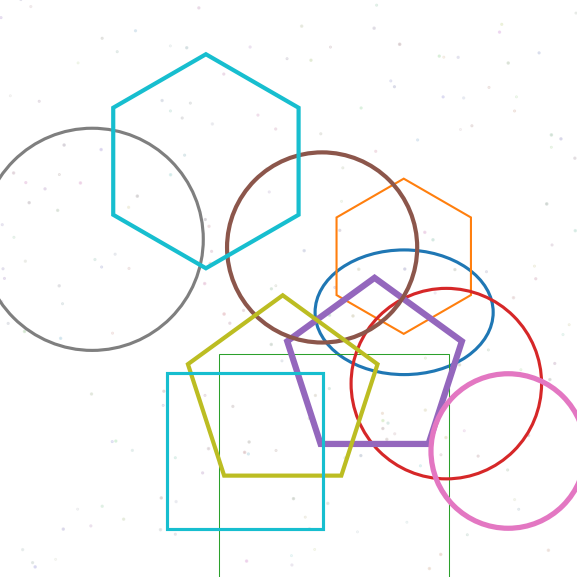[{"shape": "oval", "thickness": 1.5, "radius": 0.77, "center": [0.7, 0.458]}, {"shape": "hexagon", "thickness": 1, "radius": 0.67, "center": [0.699, 0.555]}, {"shape": "square", "thickness": 0.5, "radius": 0.99, "center": [0.578, 0.187]}, {"shape": "circle", "thickness": 1.5, "radius": 0.82, "center": [0.773, 0.335]}, {"shape": "pentagon", "thickness": 3, "radius": 0.8, "center": [0.649, 0.359]}, {"shape": "circle", "thickness": 2, "radius": 0.82, "center": [0.558, 0.571]}, {"shape": "circle", "thickness": 2.5, "radius": 0.67, "center": [0.88, 0.218]}, {"shape": "circle", "thickness": 1.5, "radius": 0.96, "center": [0.16, 0.585]}, {"shape": "pentagon", "thickness": 2, "radius": 0.86, "center": [0.49, 0.315]}, {"shape": "square", "thickness": 1.5, "radius": 0.67, "center": [0.424, 0.218]}, {"shape": "hexagon", "thickness": 2, "radius": 0.93, "center": [0.357, 0.72]}]